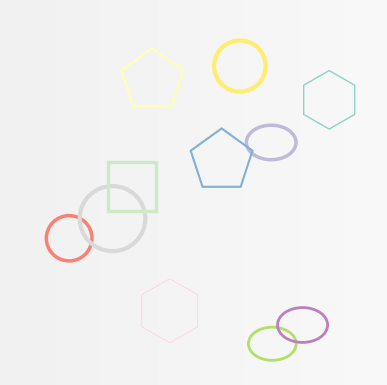[{"shape": "hexagon", "thickness": 1, "radius": 0.38, "center": [0.849, 0.741]}, {"shape": "pentagon", "thickness": 1.5, "radius": 0.42, "center": [0.393, 0.791]}, {"shape": "oval", "thickness": 2.5, "radius": 0.32, "center": [0.7, 0.63]}, {"shape": "circle", "thickness": 2.5, "radius": 0.29, "center": [0.178, 0.381]}, {"shape": "pentagon", "thickness": 1.5, "radius": 0.42, "center": [0.572, 0.583]}, {"shape": "oval", "thickness": 2, "radius": 0.31, "center": [0.703, 0.107]}, {"shape": "hexagon", "thickness": 0.5, "radius": 0.42, "center": [0.438, 0.193]}, {"shape": "circle", "thickness": 3, "radius": 0.42, "center": [0.29, 0.432]}, {"shape": "oval", "thickness": 2, "radius": 0.32, "center": [0.781, 0.156]}, {"shape": "square", "thickness": 2.5, "radius": 0.31, "center": [0.34, 0.515]}, {"shape": "circle", "thickness": 3, "radius": 0.33, "center": [0.619, 0.828]}]